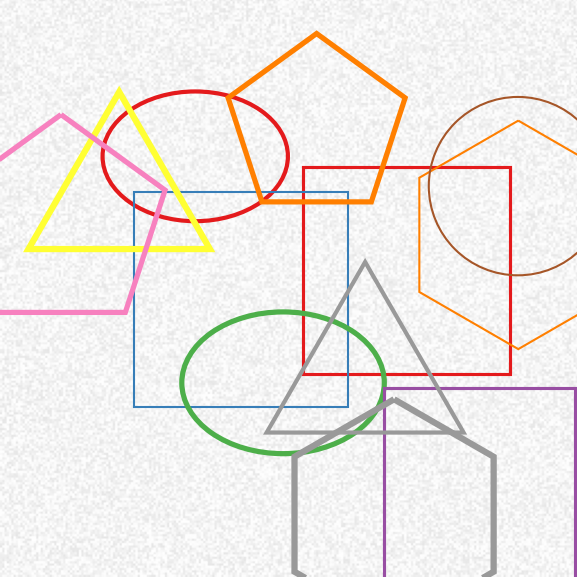[{"shape": "oval", "thickness": 2, "radius": 0.8, "center": [0.338, 0.728]}, {"shape": "square", "thickness": 1.5, "radius": 0.9, "center": [0.704, 0.531]}, {"shape": "square", "thickness": 1, "radius": 0.93, "center": [0.418, 0.481]}, {"shape": "oval", "thickness": 2.5, "radius": 0.88, "center": [0.49, 0.336]}, {"shape": "square", "thickness": 1.5, "radius": 0.83, "center": [0.831, 0.162]}, {"shape": "hexagon", "thickness": 1, "radius": 0.99, "center": [0.897, 0.592]}, {"shape": "pentagon", "thickness": 2.5, "radius": 0.81, "center": [0.548, 0.78]}, {"shape": "triangle", "thickness": 3, "radius": 0.91, "center": [0.206, 0.659]}, {"shape": "circle", "thickness": 1, "radius": 0.77, "center": [0.897, 0.677]}, {"shape": "pentagon", "thickness": 2.5, "radius": 0.95, "center": [0.106, 0.611]}, {"shape": "hexagon", "thickness": 3, "radius": 1.0, "center": [0.682, 0.109]}, {"shape": "triangle", "thickness": 2, "radius": 0.98, "center": [0.632, 0.349]}]